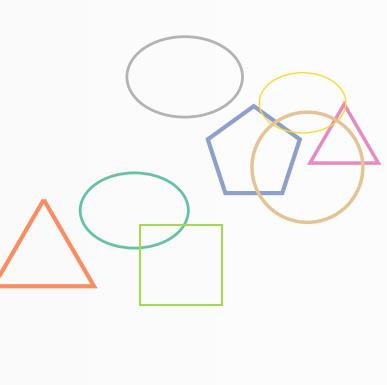[{"shape": "oval", "thickness": 2, "radius": 0.7, "center": [0.347, 0.453]}, {"shape": "triangle", "thickness": 3, "radius": 0.75, "center": [0.113, 0.331]}, {"shape": "pentagon", "thickness": 3, "radius": 0.62, "center": [0.655, 0.599]}, {"shape": "triangle", "thickness": 2.5, "radius": 0.51, "center": [0.888, 0.627]}, {"shape": "square", "thickness": 1.5, "radius": 0.52, "center": [0.467, 0.311]}, {"shape": "oval", "thickness": 1, "radius": 0.56, "center": [0.781, 0.733]}, {"shape": "circle", "thickness": 2.5, "radius": 0.72, "center": [0.793, 0.566]}, {"shape": "oval", "thickness": 2, "radius": 0.75, "center": [0.477, 0.8]}]